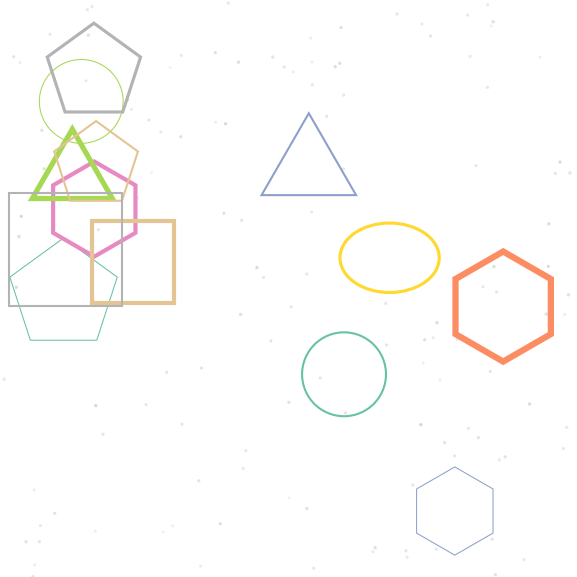[{"shape": "pentagon", "thickness": 0.5, "radius": 0.49, "center": [0.11, 0.489]}, {"shape": "circle", "thickness": 1, "radius": 0.36, "center": [0.596, 0.351]}, {"shape": "hexagon", "thickness": 3, "radius": 0.48, "center": [0.871, 0.468]}, {"shape": "triangle", "thickness": 1, "radius": 0.47, "center": [0.535, 0.709]}, {"shape": "hexagon", "thickness": 0.5, "radius": 0.38, "center": [0.788, 0.114]}, {"shape": "hexagon", "thickness": 2, "radius": 0.41, "center": [0.163, 0.637]}, {"shape": "circle", "thickness": 0.5, "radius": 0.36, "center": [0.141, 0.824]}, {"shape": "triangle", "thickness": 2.5, "radius": 0.4, "center": [0.125, 0.695]}, {"shape": "oval", "thickness": 1.5, "radius": 0.43, "center": [0.675, 0.553]}, {"shape": "square", "thickness": 2, "radius": 0.36, "center": [0.23, 0.545]}, {"shape": "pentagon", "thickness": 1, "radius": 0.38, "center": [0.166, 0.713]}, {"shape": "pentagon", "thickness": 1.5, "radius": 0.43, "center": [0.163, 0.874]}, {"shape": "square", "thickness": 1, "radius": 0.49, "center": [0.114, 0.567]}]